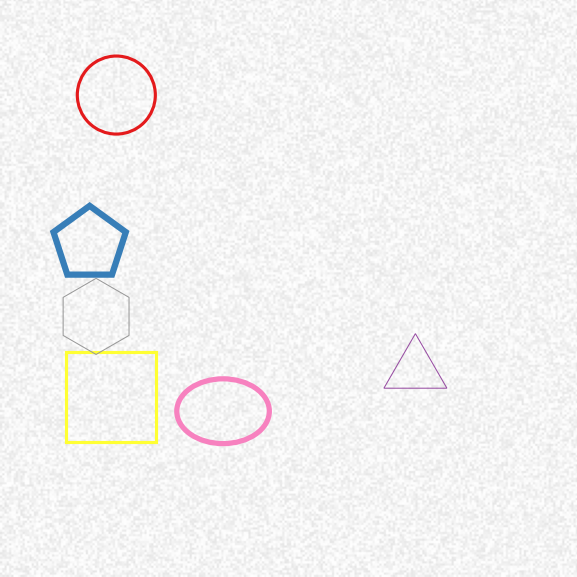[{"shape": "circle", "thickness": 1.5, "radius": 0.34, "center": [0.201, 0.835]}, {"shape": "pentagon", "thickness": 3, "radius": 0.33, "center": [0.155, 0.577]}, {"shape": "triangle", "thickness": 0.5, "radius": 0.31, "center": [0.719, 0.358]}, {"shape": "square", "thickness": 1.5, "radius": 0.39, "center": [0.193, 0.312]}, {"shape": "oval", "thickness": 2.5, "radius": 0.4, "center": [0.386, 0.287]}, {"shape": "hexagon", "thickness": 0.5, "radius": 0.33, "center": [0.166, 0.451]}]